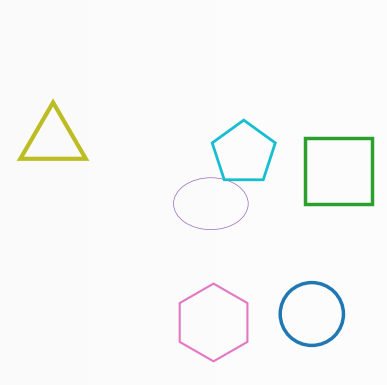[{"shape": "circle", "thickness": 2.5, "radius": 0.41, "center": [0.805, 0.184]}, {"shape": "square", "thickness": 2.5, "radius": 0.43, "center": [0.874, 0.556]}, {"shape": "oval", "thickness": 0.5, "radius": 0.48, "center": [0.544, 0.471]}, {"shape": "hexagon", "thickness": 1.5, "radius": 0.5, "center": [0.551, 0.162]}, {"shape": "triangle", "thickness": 3, "radius": 0.49, "center": [0.137, 0.636]}, {"shape": "pentagon", "thickness": 2, "radius": 0.43, "center": [0.629, 0.602]}]